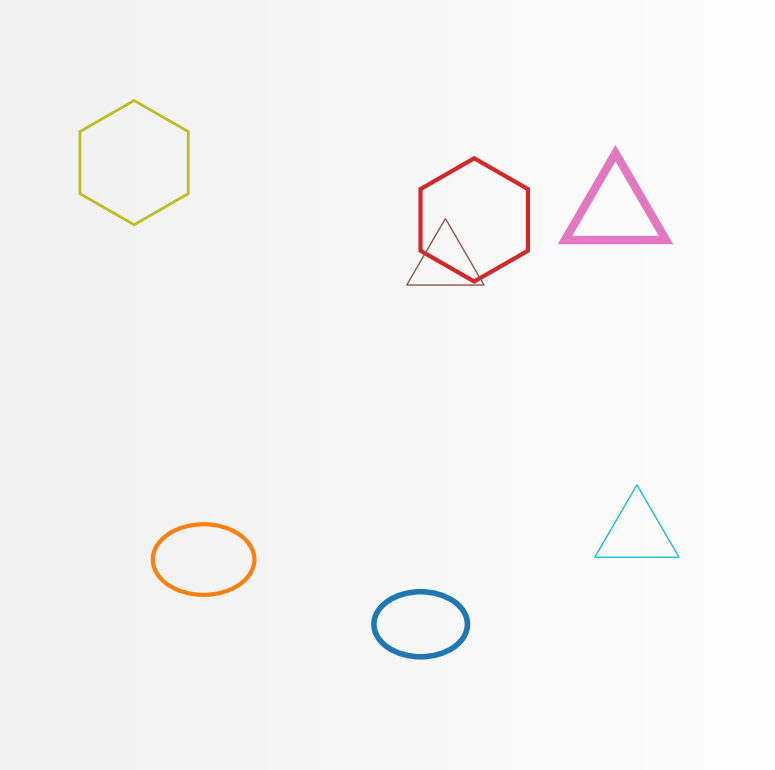[{"shape": "oval", "thickness": 2, "radius": 0.3, "center": [0.543, 0.189]}, {"shape": "oval", "thickness": 1.5, "radius": 0.33, "center": [0.263, 0.273]}, {"shape": "hexagon", "thickness": 1.5, "radius": 0.4, "center": [0.612, 0.714]}, {"shape": "triangle", "thickness": 0.5, "radius": 0.29, "center": [0.575, 0.659]}, {"shape": "triangle", "thickness": 3, "radius": 0.38, "center": [0.794, 0.726]}, {"shape": "hexagon", "thickness": 1, "radius": 0.4, "center": [0.173, 0.789]}, {"shape": "triangle", "thickness": 0.5, "radius": 0.31, "center": [0.822, 0.308]}]